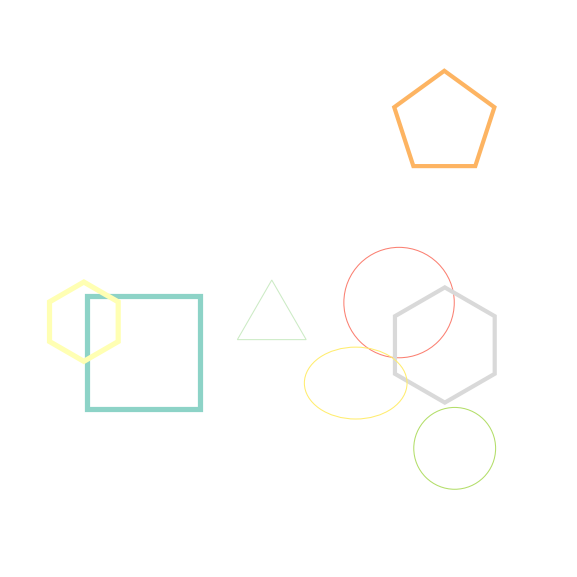[{"shape": "square", "thickness": 2.5, "radius": 0.49, "center": [0.248, 0.389]}, {"shape": "hexagon", "thickness": 2.5, "radius": 0.34, "center": [0.145, 0.442]}, {"shape": "circle", "thickness": 0.5, "radius": 0.48, "center": [0.691, 0.475]}, {"shape": "pentagon", "thickness": 2, "radius": 0.46, "center": [0.769, 0.785]}, {"shape": "circle", "thickness": 0.5, "radius": 0.35, "center": [0.787, 0.223]}, {"shape": "hexagon", "thickness": 2, "radius": 0.5, "center": [0.77, 0.402]}, {"shape": "triangle", "thickness": 0.5, "radius": 0.34, "center": [0.471, 0.445]}, {"shape": "oval", "thickness": 0.5, "radius": 0.44, "center": [0.616, 0.336]}]